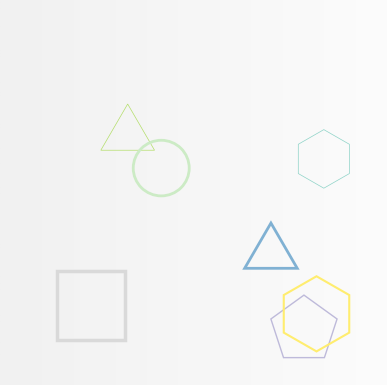[{"shape": "hexagon", "thickness": 0.5, "radius": 0.38, "center": [0.836, 0.587]}, {"shape": "pentagon", "thickness": 1, "radius": 0.45, "center": [0.784, 0.144]}, {"shape": "triangle", "thickness": 2, "radius": 0.39, "center": [0.699, 0.342]}, {"shape": "triangle", "thickness": 0.5, "radius": 0.4, "center": [0.329, 0.65]}, {"shape": "square", "thickness": 2.5, "radius": 0.44, "center": [0.235, 0.207]}, {"shape": "circle", "thickness": 2, "radius": 0.36, "center": [0.416, 0.563]}, {"shape": "hexagon", "thickness": 1.5, "radius": 0.49, "center": [0.817, 0.185]}]